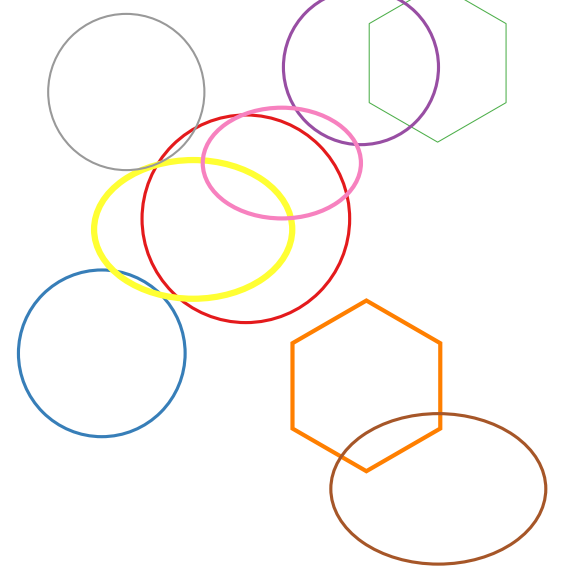[{"shape": "circle", "thickness": 1.5, "radius": 0.9, "center": [0.426, 0.62]}, {"shape": "circle", "thickness": 1.5, "radius": 0.72, "center": [0.176, 0.387]}, {"shape": "hexagon", "thickness": 0.5, "radius": 0.68, "center": [0.758, 0.89]}, {"shape": "circle", "thickness": 1.5, "radius": 0.67, "center": [0.625, 0.883]}, {"shape": "hexagon", "thickness": 2, "radius": 0.74, "center": [0.634, 0.331]}, {"shape": "oval", "thickness": 3, "radius": 0.86, "center": [0.334, 0.602]}, {"shape": "oval", "thickness": 1.5, "radius": 0.93, "center": [0.759, 0.153]}, {"shape": "oval", "thickness": 2, "radius": 0.68, "center": [0.488, 0.717]}, {"shape": "circle", "thickness": 1, "radius": 0.68, "center": [0.219, 0.84]}]